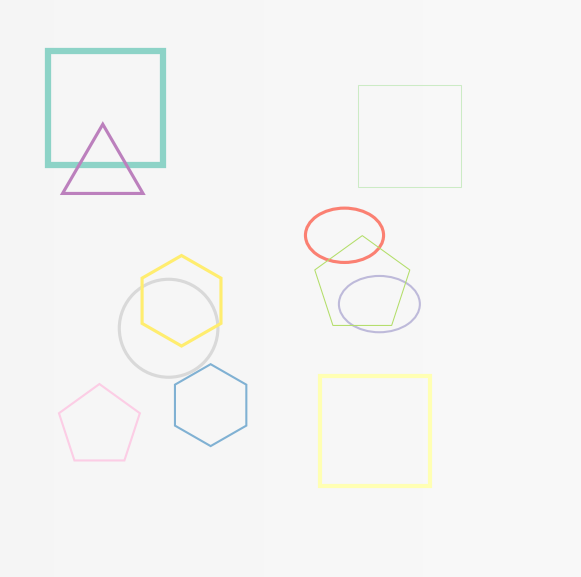[{"shape": "square", "thickness": 3, "radius": 0.49, "center": [0.182, 0.812]}, {"shape": "square", "thickness": 2, "radius": 0.47, "center": [0.646, 0.253]}, {"shape": "oval", "thickness": 1, "radius": 0.35, "center": [0.653, 0.473]}, {"shape": "oval", "thickness": 1.5, "radius": 0.34, "center": [0.593, 0.592]}, {"shape": "hexagon", "thickness": 1, "radius": 0.35, "center": [0.362, 0.298]}, {"shape": "pentagon", "thickness": 0.5, "radius": 0.43, "center": [0.623, 0.505]}, {"shape": "pentagon", "thickness": 1, "radius": 0.37, "center": [0.171, 0.261]}, {"shape": "circle", "thickness": 1.5, "radius": 0.42, "center": [0.29, 0.431]}, {"shape": "triangle", "thickness": 1.5, "radius": 0.4, "center": [0.177, 0.704]}, {"shape": "square", "thickness": 0.5, "radius": 0.44, "center": [0.705, 0.764]}, {"shape": "hexagon", "thickness": 1.5, "radius": 0.39, "center": [0.312, 0.478]}]